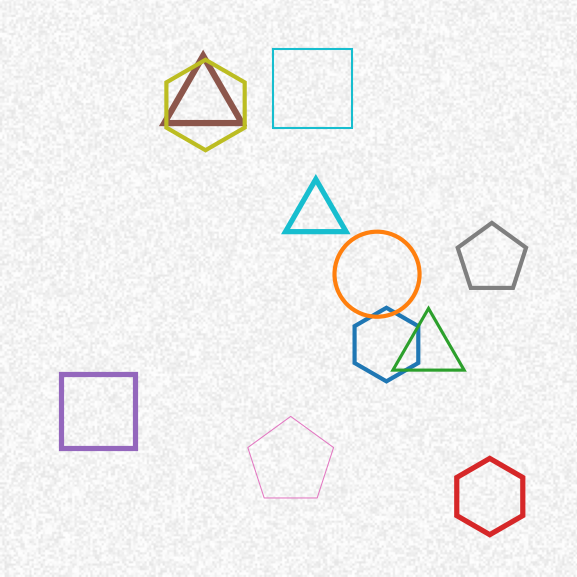[{"shape": "hexagon", "thickness": 2, "radius": 0.32, "center": [0.669, 0.402]}, {"shape": "circle", "thickness": 2, "radius": 0.37, "center": [0.653, 0.524]}, {"shape": "triangle", "thickness": 1.5, "radius": 0.36, "center": [0.742, 0.394]}, {"shape": "hexagon", "thickness": 2.5, "radius": 0.33, "center": [0.848, 0.139]}, {"shape": "square", "thickness": 2.5, "radius": 0.32, "center": [0.17, 0.287]}, {"shape": "triangle", "thickness": 3, "radius": 0.39, "center": [0.352, 0.825]}, {"shape": "pentagon", "thickness": 0.5, "radius": 0.39, "center": [0.503, 0.2]}, {"shape": "pentagon", "thickness": 2, "radius": 0.31, "center": [0.852, 0.551]}, {"shape": "hexagon", "thickness": 2, "radius": 0.39, "center": [0.356, 0.817]}, {"shape": "square", "thickness": 1, "radius": 0.34, "center": [0.541, 0.846]}, {"shape": "triangle", "thickness": 2.5, "radius": 0.3, "center": [0.547, 0.628]}]